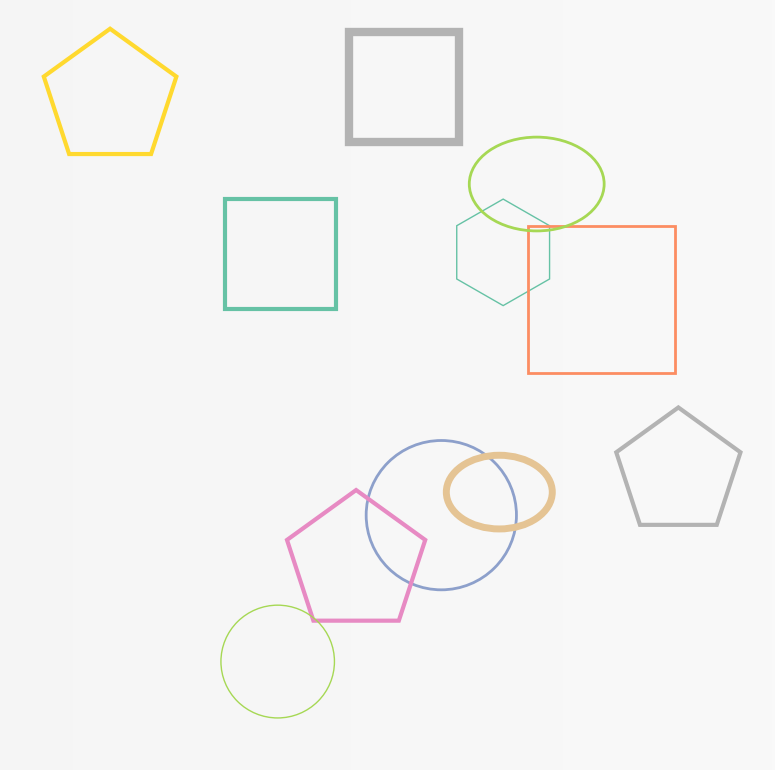[{"shape": "hexagon", "thickness": 0.5, "radius": 0.35, "center": [0.649, 0.672]}, {"shape": "square", "thickness": 1.5, "radius": 0.36, "center": [0.362, 0.67]}, {"shape": "square", "thickness": 1, "radius": 0.48, "center": [0.776, 0.611]}, {"shape": "circle", "thickness": 1, "radius": 0.48, "center": [0.569, 0.331]}, {"shape": "pentagon", "thickness": 1.5, "radius": 0.47, "center": [0.46, 0.27]}, {"shape": "oval", "thickness": 1, "radius": 0.44, "center": [0.693, 0.761]}, {"shape": "circle", "thickness": 0.5, "radius": 0.37, "center": [0.358, 0.141]}, {"shape": "pentagon", "thickness": 1.5, "radius": 0.45, "center": [0.142, 0.873]}, {"shape": "oval", "thickness": 2.5, "radius": 0.34, "center": [0.644, 0.361]}, {"shape": "pentagon", "thickness": 1.5, "radius": 0.42, "center": [0.875, 0.387]}, {"shape": "square", "thickness": 3, "radius": 0.36, "center": [0.521, 0.886]}]